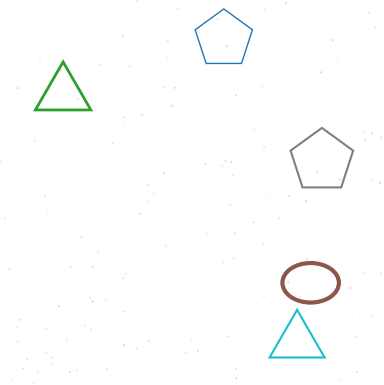[{"shape": "pentagon", "thickness": 1, "radius": 0.39, "center": [0.581, 0.898]}, {"shape": "triangle", "thickness": 2, "radius": 0.42, "center": [0.164, 0.756]}, {"shape": "oval", "thickness": 3, "radius": 0.37, "center": [0.807, 0.265]}, {"shape": "pentagon", "thickness": 1.5, "radius": 0.43, "center": [0.836, 0.582]}, {"shape": "triangle", "thickness": 1.5, "radius": 0.41, "center": [0.772, 0.113]}]